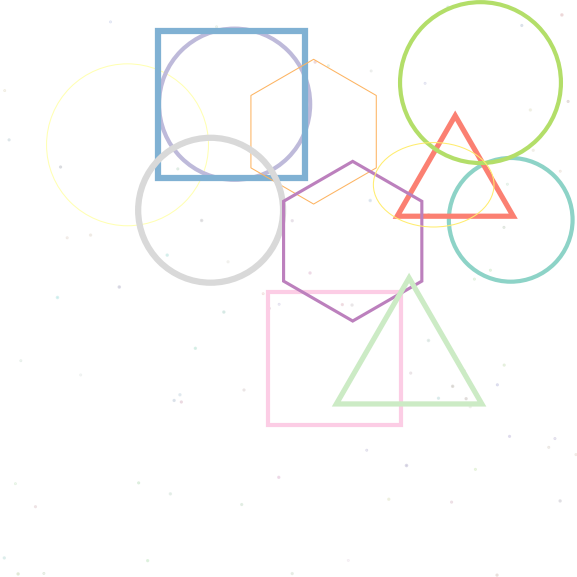[{"shape": "circle", "thickness": 2, "radius": 0.54, "center": [0.884, 0.618]}, {"shape": "circle", "thickness": 0.5, "radius": 0.7, "center": [0.221, 0.748]}, {"shape": "circle", "thickness": 2, "radius": 0.65, "center": [0.406, 0.819]}, {"shape": "triangle", "thickness": 2.5, "radius": 0.58, "center": [0.788, 0.683]}, {"shape": "square", "thickness": 3, "radius": 0.63, "center": [0.401, 0.818]}, {"shape": "hexagon", "thickness": 0.5, "radius": 0.63, "center": [0.543, 0.771]}, {"shape": "circle", "thickness": 2, "radius": 0.7, "center": [0.832, 0.856]}, {"shape": "square", "thickness": 2, "radius": 0.58, "center": [0.579, 0.378]}, {"shape": "circle", "thickness": 3, "radius": 0.63, "center": [0.365, 0.635]}, {"shape": "hexagon", "thickness": 1.5, "radius": 0.69, "center": [0.611, 0.581]}, {"shape": "triangle", "thickness": 2.5, "radius": 0.73, "center": [0.708, 0.372]}, {"shape": "oval", "thickness": 0.5, "radius": 0.52, "center": [0.751, 0.679]}]